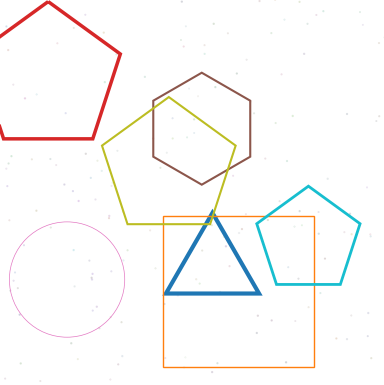[{"shape": "triangle", "thickness": 3, "radius": 0.7, "center": [0.552, 0.307]}, {"shape": "square", "thickness": 1, "radius": 0.98, "center": [0.619, 0.243]}, {"shape": "pentagon", "thickness": 2.5, "radius": 0.99, "center": [0.125, 0.799]}, {"shape": "hexagon", "thickness": 1.5, "radius": 0.73, "center": [0.524, 0.666]}, {"shape": "circle", "thickness": 0.5, "radius": 0.75, "center": [0.174, 0.274]}, {"shape": "pentagon", "thickness": 1.5, "radius": 0.91, "center": [0.439, 0.565]}, {"shape": "pentagon", "thickness": 2, "radius": 0.71, "center": [0.801, 0.375]}]